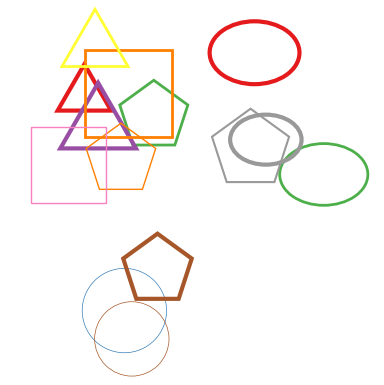[{"shape": "oval", "thickness": 3, "radius": 0.58, "center": [0.661, 0.863]}, {"shape": "triangle", "thickness": 3, "radius": 0.4, "center": [0.219, 0.753]}, {"shape": "circle", "thickness": 0.5, "radius": 0.55, "center": [0.323, 0.193]}, {"shape": "oval", "thickness": 2, "radius": 0.57, "center": [0.841, 0.547]}, {"shape": "pentagon", "thickness": 2, "radius": 0.47, "center": [0.399, 0.699]}, {"shape": "triangle", "thickness": 3, "radius": 0.57, "center": [0.255, 0.671]}, {"shape": "square", "thickness": 2, "radius": 0.57, "center": [0.333, 0.756]}, {"shape": "pentagon", "thickness": 1, "radius": 0.47, "center": [0.314, 0.585]}, {"shape": "triangle", "thickness": 2, "radius": 0.5, "center": [0.247, 0.877]}, {"shape": "circle", "thickness": 0.5, "radius": 0.48, "center": [0.342, 0.12]}, {"shape": "pentagon", "thickness": 3, "radius": 0.47, "center": [0.409, 0.299]}, {"shape": "square", "thickness": 1, "radius": 0.49, "center": [0.178, 0.571]}, {"shape": "oval", "thickness": 3, "radius": 0.46, "center": [0.691, 0.637]}, {"shape": "pentagon", "thickness": 1.5, "radius": 0.53, "center": [0.651, 0.612]}]